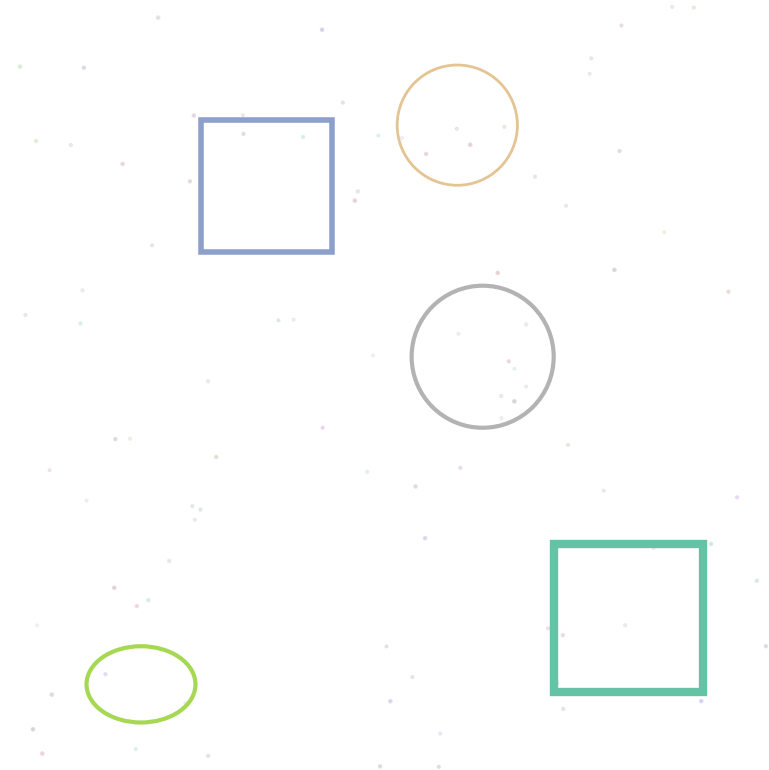[{"shape": "square", "thickness": 3, "radius": 0.48, "center": [0.816, 0.197]}, {"shape": "square", "thickness": 2, "radius": 0.43, "center": [0.346, 0.758]}, {"shape": "oval", "thickness": 1.5, "radius": 0.35, "center": [0.183, 0.111]}, {"shape": "circle", "thickness": 1, "radius": 0.39, "center": [0.594, 0.837]}, {"shape": "circle", "thickness": 1.5, "radius": 0.46, "center": [0.627, 0.537]}]